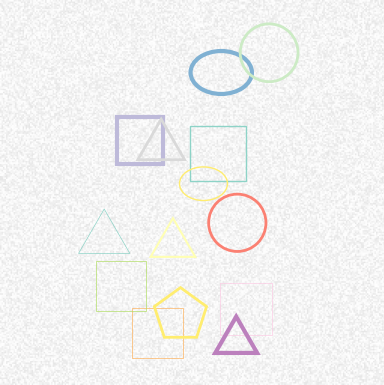[{"shape": "triangle", "thickness": 0.5, "radius": 0.38, "center": [0.271, 0.38]}, {"shape": "square", "thickness": 1, "radius": 0.36, "center": [0.566, 0.602]}, {"shape": "triangle", "thickness": 1.5, "radius": 0.33, "center": [0.449, 0.366]}, {"shape": "square", "thickness": 3, "radius": 0.3, "center": [0.364, 0.635]}, {"shape": "circle", "thickness": 2, "radius": 0.37, "center": [0.616, 0.421]}, {"shape": "oval", "thickness": 3, "radius": 0.4, "center": [0.575, 0.812]}, {"shape": "square", "thickness": 0.5, "radius": 0.33, "center": [0.409, 0.136]}, {"shape": "square", "thickness": 0.5, "radius": 0.32, "center": [0.314, 0.257]}, {"shape": "square", "thickness": 0.5, "radius": 0.34, "center": [0.639, 0.198]}, {"shape": "triangle", "thickness": 2, "radius": 0.35, "center": [0.419, 0.62]}, {"shape": "triangle", "thickness": 3, "radius": 0.31, "center": [0.614, 0.115]}, {"shape": "circle", "thickness": 2, "radius": 0.38, "center": [0.699, 0.863]}, {"shape": "pentagon", "thickness": 2, "radius": 0.36, "center": [0.469, 0.182]}, {"shape": "oval", "thickness": 1, "radius": 0.31, "center": [0.529, 0.523]}]